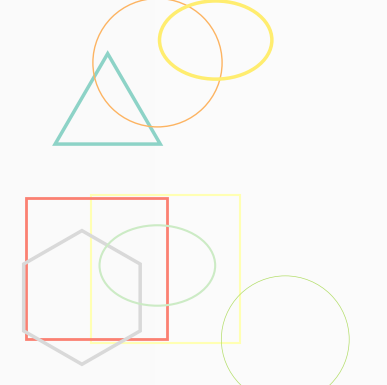[{"shape": "triangle", "thickness": 2.5, "radius": 0.78, "center": [0.278, 0.704]}, {"shape": "square", "thickness": 1.5, "radius": 0.96, "center": [0.427, 0.301]}, {"shape": "square", "thickness": 2, "radius": 0.91, "center": [0.25, 0.302]}, {"shape": "circle", "thickness": 1, "radius": 0.83, "center": [0.406, 0.837]}, {"shape": "circle", "thickness": 0.5, "radius": 0.83, "center": [0.736, 0.119]}, {"shape": "hexagon", "thickness": 2.5, "radius": 0.87, "center": [0.211, 0.227]}, {"shape": "oval", "thickness": 1.5, "radius": 0.75, "center": [0.406, 0.31]}, {"shape": "oval", "thickness": 2.5, "radius": 0.73, "center": [0.557, 0.896]}]